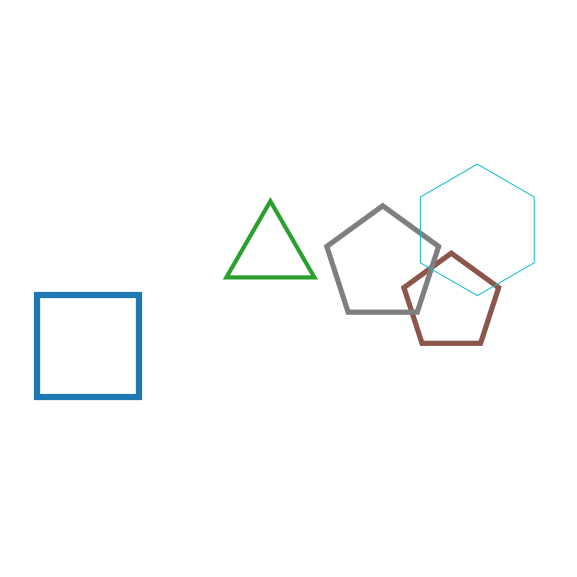[{"shape": "square", "thickness": 3, "radius": 0.44, "center": [0.152, 0.4]}, {"shape": "triangle", "thickness": 2, "radius": 0.44, "center": [0.468, 0.563]}, {"shape": "pentagon", "thickness": 2.5, "radius": 0.43, "center": [0.781, 0.474]}, {"shape": "pentagon", "thickness": 2.5, "radius": 0.51, "center": [0.663, 0.541]}, {"shape": "hexagon", "thickness": 0.5, "radius": 0.57, "center": [0.827, 0.601]}]